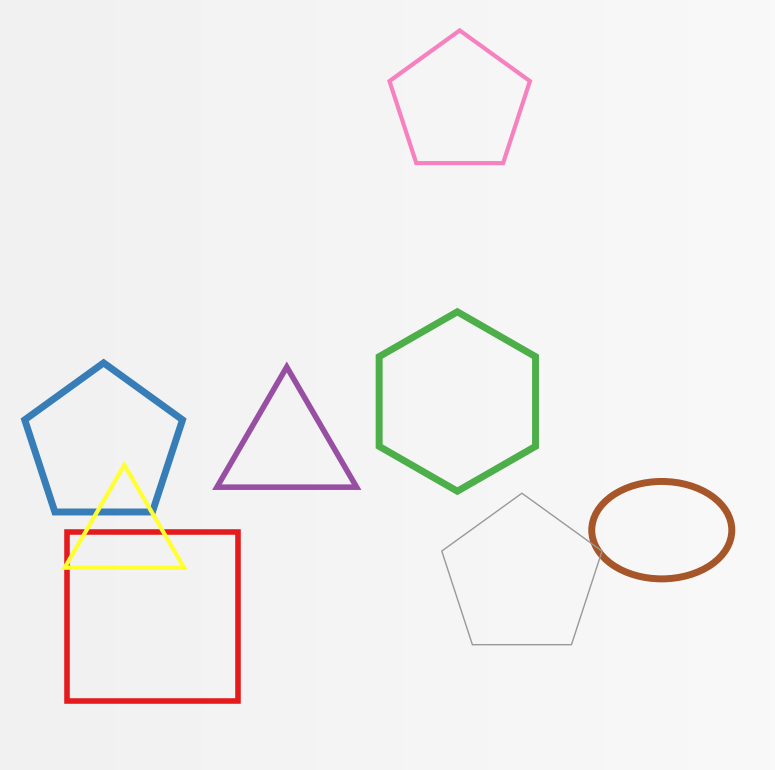[{"shape": "square", "thickness": 2, "radius": 0.55, "center": [0.197, 0.199]}, {"shape": "pentagon", "thickness": 2.5, "radius": 0.54, "center": [0.134, 0.422]}, {"shape": "hexagon", "thickness": 2.5, "radius": 0.58, "center": [0.59, 0.479]}, {"shape": "triangle", "thickness": 2, "radius": 0.52, "center": [0.37, 0.419]}, {"shape": "triangle", "thickness": 1.5, "radius": 0.44, "center": [0.16, 0.307]}, {"shape": "oval", "thickness": 2.5, "radius": 0.45, "center": [0.854, 0.311]}, {"shape": "pentagon", "thickness": 1.5, "radius": 0.48, "center": [0.593, 0.865]}, {"shape": "pentagon", "thickness": 0.5, "radius": 0.54, "center": [0.673, 0.251]}]